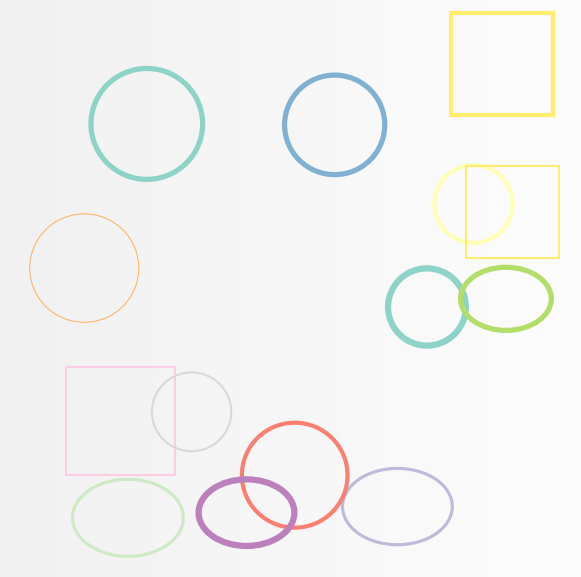[{"shape": "circle", "thickness": 2.5, "radius": 0.48, "center": [0.253, 0.785]}, {"shape": "circle", "thickness": 3, "radius": 0.33, "center": [0.735, 0.468]}, {"shape": "circle", "thickness": 2, "radius": 0.34, "center": [0.815, 0.646]}, {"shape": "oval", "thickness": 1.5, "radius": 0.47, "center": [0.684, 0.122]}, {"shape": "circle", "thickness": 2, "radius": 0.45, "center": [0.507, 0.176]}, {"shape": "circle", "thickness": 2.5, "radius": 0.43, "center": [0.576, 0.783]}, {"shape": "circle", "thickness": 0.5, "radius": 0.47, "center": [0.145, 0.535]}, {"shape": "oval", "thickness": 2.5, "radius": 0.39, "center": [0.87, 0.482]}, {"shape": "square", "thickness": 1, "radius": 0.47, "center": [0.207, 0.27]}, {"shape": "circle", "thickness": 1, "radius": 0.34, "center": [0.33, 0.286]}, {"shape": "oval", "thickness": 3, "radius": 0.41, "center": [0.424, 0.111]}, {"shape": "oval", "thickness": 1.5, "radius": 0.48, "center": [0.22, 0.103]}, {"shape": "square", "thickness": 1, "radius": 0.4, "center": [0.882, 0.632]}, {"shape": "square", "thickness": 2, "radius": 0.44, "center": [0.864, 0.888]}]